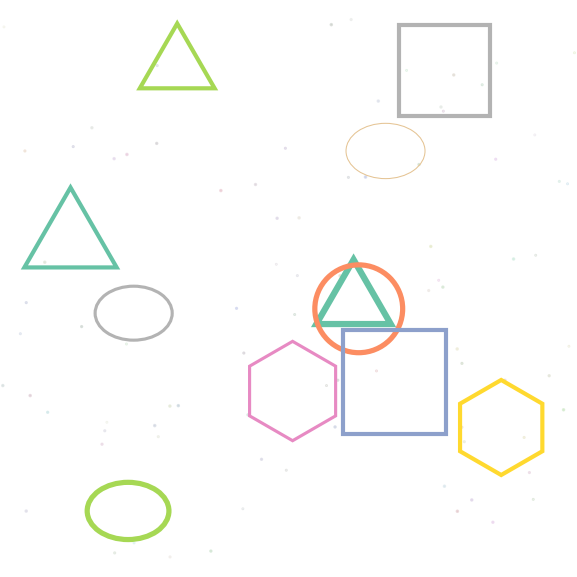[{"shape": "triangle", "thickness": 2, "radius": 0.46, "center": [0.122, 0.582]}, {"shape": "triangle", "thickness": 3, "radius": 0.37, "center": [0.612, 0.475]}, {"shape": "circle", "thickness": 2.5, "radius": 0.38, "center": [0.621, 0.464]}, {"shape": "square", "thickness": 2, "radius": 0.45, "center": [0.683, 0.338]}, {"shape": "hexagon", "thickness": 1.5, "radius": 0.43, "center": [0.507, 0.322]}, {"shape": "oval", "thickness": 2.5, "radius": 0.35, "center": [0.222, 0.114]}, {"shape": "triangle", "thickness": 2, "radius": 0.37, "center": [0.307, 0.884]}, {"shape": "hexagon", "thickness": 2, "radius": 0.41, "center": [0.868, 0.259]}, {"shape": "oval", "thickness": 0.5, "radius": 0.34, "center": [0.668, 0.738]}, {"shape": "oval", "thickness": 1.5, "radius": 0.33, "center": [0.231, 0.457]}, {"shape": "square", "thickness": 2, "radius": 0.39, "center": [0.77, 0.876]}]